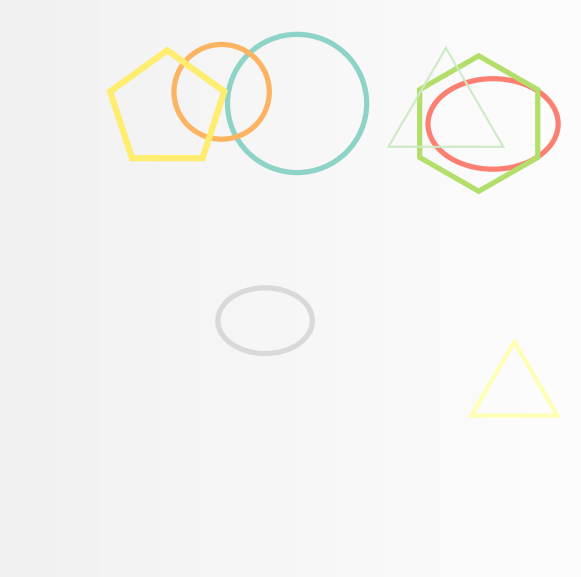[{"shape": "circle", "thickness": 2.5, "radius": 0.6, "center": [0.511, 0.82]}, {"shape": "triangle", "thickness": 2, "radius": 0.43, "center": [0.885, 0.322]}, {"shape": "oval", "thickness": 2.5, "radius": 0.56, "center": [0.848, 0.785]}, {"shape": "circle", "thickness": 2.5, "radius": 0.41, "center": [0.381, 0.84]}, {"shape": "hexagon", "thickness": 2.5, "radius": 0.59, "center": [0.824, 0.785]}, {"shape": "oval", "thickness": 2.5, "radius": 0.41, "center": [0.456, 0.444]}, {"shape": "triangle", "thickness": 1, "radius": 0.57, "center": [0.767, 0.802]}, {"shape": "pentagon", "thickness": 3, "radius": 0.52, "center": [0.288, 0.809]}]